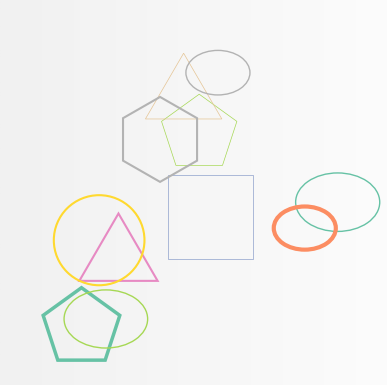[{"shape": "oval", "thickness": 1, "radius": 0.54, "center": [0.871, 0.475]}, {"shape": "pentagon", "thickness": 2.5, "radius": 0.52, "center": [0.21, 0.149]}, {"shape": "oval", "thickness": 3, "radius": 0.4, "center": [0.787, 0.408]}, {"shape": "square", "thickness": 0.5, "radius": 0.55, "center": [0.544, 0.437]}, {"shape": "triangle", "thickness": 1.5, "radius": 0.58, "center": [0.306, 0.329]}, {"shape": "oval", "thickness": 1, "radius": 0.54, "center": [0.273, 0.172]}, {"shape": "pentagon", "thickness": 0.5, "radius": 0.51, "center": [0.514, 0.653]}, {"shape": "circle", "thickness": 1.5, "radius": 0.58, "center": [0.256, 0.376]}, {"shape": "triangle", "thickness": 0.5, "radius": 0.57, "center": [0.474, 0.748]}, {"shape": "hexagon", "thickness": 1.5, "radius": 0.55, "center": [0.413, 0.638]}, {"shape": "oval", "thickness": 1, "radius": 0.41, "center": [0.562, 0.811]}]